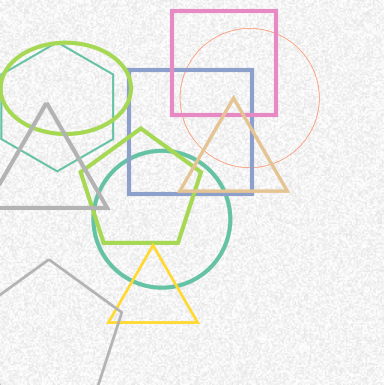[{"shape": "hexagon", "thickness": 1.5, "radius": 0.84, "center": [0.149, 0.723]}, {"shape": "circle", "thickness": 3, "radius": 0.89, "center": [0.42, 0.431]}, {"shape": "circle", "thickness": 0.5, "radius": 0.9, "center": [0.649, 0.745]}, {"shape": "square", "thickness": 3, "radius": 0.8, "center": [0.495, 0.657]}, {"shape": "square", "thickness": 3, "radius": 0.67, "center": [0.583, 0.835]}, {"shape": "pentagon", "thickness": 3, "radius": 0.82, "center": [0.366, 0.502]}, {"shape": "oval", "thickness": 3, "radius": 0.85, "center": [0.171, 0.77]}, {"shape": "triangle", "thickness": 2, "radius": 0.67, "center": [0.398, 0.229]}, {"shape": "triangle", "thickness": 2.5, "radius": 0.81, "center": [0.607, 0.584]}, {"shape": "triangle", "thickness": 3, "radius": 0.91, "center": [0.121, 0.551]}, {"shape": "pentagon", "thickness": 2, "radius": 1.0, "center": [0.127, 0.127]}]